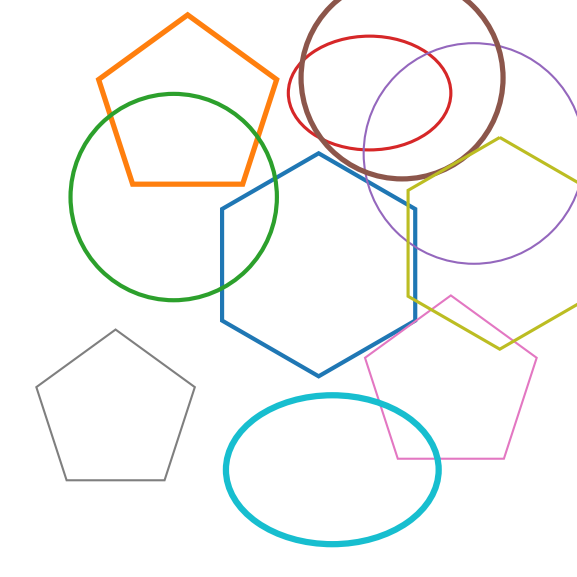[{"shape": "hexagon", "thickness": 2, "radius": 0.97, "center": [0.552, 0.541]}, {"shape": "pentagon", "thickness": 2.5, "radius": 0.81, "center": [0.325, 0.811]}, {"shape": "circle", "thickness": 2, "radius": 0.89, "center": [0.301, 0.658]}, {"shape": "oval", "thickness": 1.5, "radius": 0.7, "center": [0.64, 0.838]}, {"shape": "circle", "thickness": 1, "radius": 0.95, "center": [0.821, 0.733]}, {"shape": "circle", "thickness": 2.5, "radius": 0.87, "center": [0.696, 0.864]}, {"shape": "pentagon", "thickness": 1, "radius": 0.78, "center": [0.781, 0.331]}, {"shape": "pentagon", "thickness": 1, "radius": 0.72, "center": [0.2, 0.284]}, {"shape": "hexagon", "thickness": 1.5, "radius": 0.92, "center": [0.865, 0.578]}, {"shape": "oval", "thickness": 3, "radius": 0.92, "center": [0.575, 0.186]}]